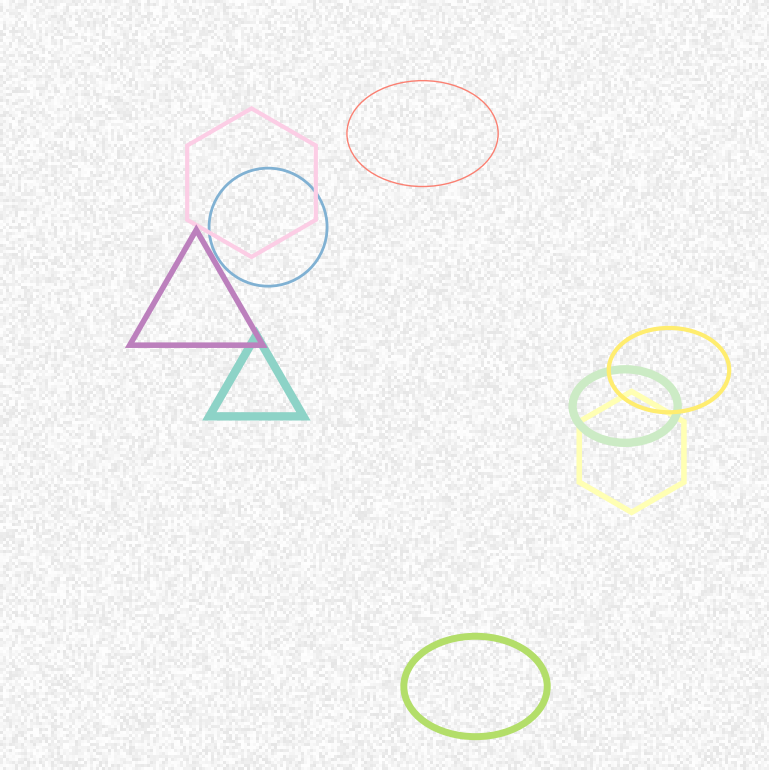[{"shape": "triangle", "thickness": 3, "radius": 0.35, "center": [0.333, 0.495]}, {"shape": "hexagon", "thickness": 2, "radius": 0.39, "center": [0.82, 0.413]}, {"shape": "oval", "thickness": 0.5, "radius": 0.49, "center": [0.549, 0.827]}, {"shape": "circle", "thickness": 1, "radius": 0.38, "center": [0.348, 0.705]}, {"shape": "oval", "thickness": 2.5, "radius": 0.47, "center": [0.618, 0.108]}, {"shape": "hexagon", "thickness": 1.5, "radius": 0.48, "center": [0.327, 0.763]}, {"shape": "triangle", "thickness": 2, "radius": 0.5, "center": [0.255, 0.602]}, {"shape": "oval", "thickness": 3, "radius": 0.34, "center": [0.812, 0.473]}, {"shape": "oval", "thickness": 1.5, "radius": 0.39, "center": [0.869, 0.519]}]